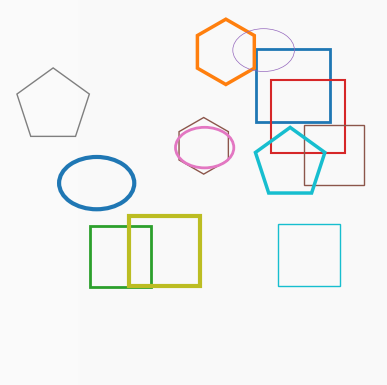[{"shape": "square", "thickness": 2, "radius": 0.48, "center": [0.757, 0.778]}, {"shape": "oval", "thickness": 3, "radius": 0.49, "center": [0.25, 0.524]}, {"shape": "hexagon", "thickness": 2.5, "radius": 0.42, "center": [0.583, 0.865]}, {"shape": "square", "thickness": 2, "radius": 0.4, "center": [0.311, 0.333]}, {"shape": "square", "thickness": 1.5, "radius": 0.48, "center": [0.795, 0.698]}, {"shape": "oval", "thickness": 0.5, "radius": 0.4, "center": [0.68, 0.87]}, {"shape": "hexagon", "thickness": 1, "radius": 0.37, "center": [0.526, 0.621]}, {"shape": "square", "thickness": 1, "radius": 0.39, "center": [0.863, 0.597]}, {"shape": "oval", "thickness": 2, "radius": 0.38, "center": [0.528, 0.617]}, {"shape": "pentagon", "thickness": 1, "radius": 0.49, "center": [0.137, 0.725]}, {"shape": "square", "thickness": 3, "radius": 0.45, "center": [0.424, 0.348]}, {"shape": "pentagon", "thickness": 2.5, "radius": 0.47, "center": [0.749, 0.575]}, {"shape": "square", "thickness": 1, "radius": 0.4, "center": [0.798, 0.338]}]